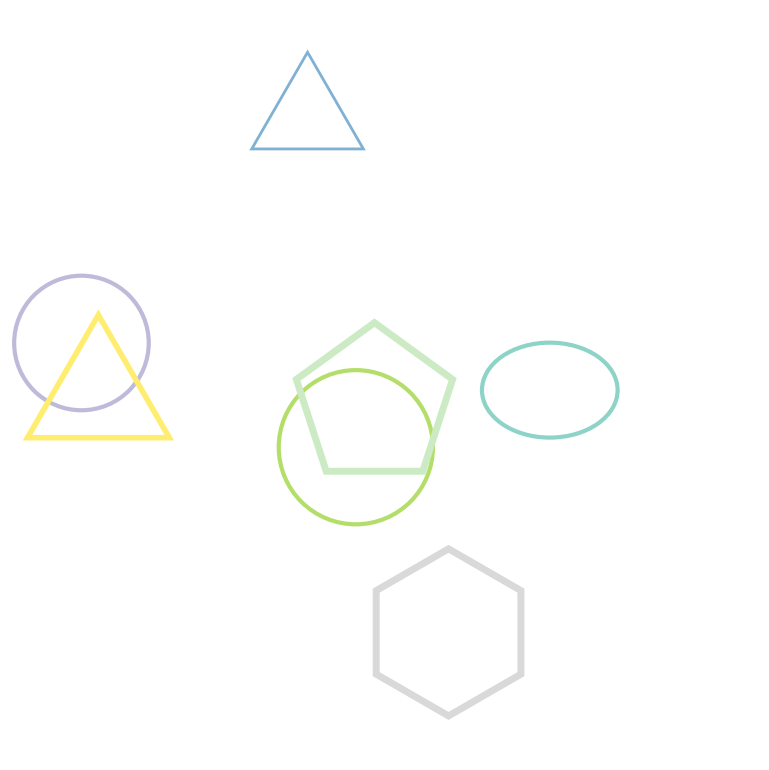[{"shape": "oval", "thickness": 1.5, "radius": 0.44, "center": [0.714, 0.493]}, {"shape": "circle", "thickness": 1.5, "radius": 0.44, "center": [0.106, 0.555]}, {"shape": "triangle", "thickness": 1, "radius": 0.42, "center": [0.399, 0.848]}, {"shape": "circle", "thickness": 1.5, "radius": 0.5, "center": [0.462, 0.419]}, {"shape": "hexagon", "thickness": 2.5, "radius": 0.54, "center": [0.583, 0.179]}, {"shape": "pentagon", "thickness": 2.5, "radius": 0.53, "center": [0.486, 0.474]}, {"shape": "triangle", "thickness": 2, "radius": 0.53, "center": [0.128, 0.485]}]